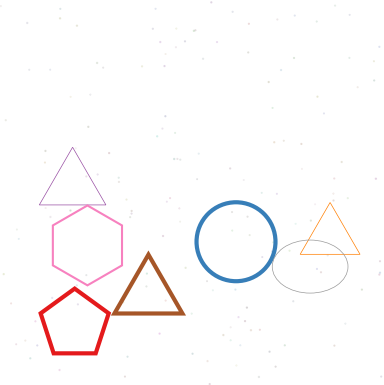[{"shape": "pentagon", "thickness": 3, "radius": 0.46, "center": [0.194, 0.157]}, {"shape": "circle", "thickness": 3, "radius": 0.51, "center": [0.613, 0.372]}, {"shape": "triangle", "thickness": 0.5, "radius": 0.5, "center": [0.189, 0.518]}, {"shape": "triangle", "thickness": 0.5, "radius": 0.45, "center": [0.857, 0.384]}, {"shape": "triangle", "thickness": 3, "radius": 0.51, "center": [0.386, 0.237]}, {"shape": "hexagon", "thickness": 1.5, "radius": 0.52, "center": [0.227, 0.363]}, {"shape": "oval", "thickness": 0.5, "radius": 0.49, "center": [0.806, 0.308]}]